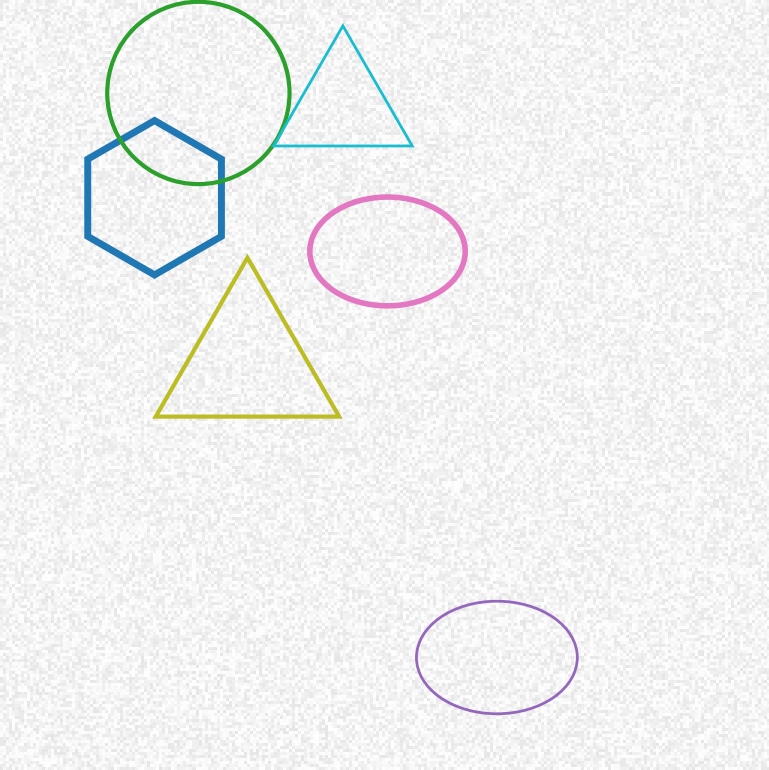[{"shape": "hexagon", "thickness": 2.5, "radius": 0.5, "center": [0.201, 0.743]}, {"shape": "circle", "thickness": 1.5, "radius": 0.59, "center": [0.258, 0.879]}, {"shape": "oval", "thickness": 1, "radius": 0.52, "center": [0.645, 0.146]}, {"shape": "oval", "thickness": 2, "radius": 0.5, "center": [0.503, 0.673]}, {"shape": "triangle", "thickness": 1.5, "radius": 0.69, "center": [0.321, 0.528]}, {"shape": "triangle", "thickness": 1, "radius": 0.52, "center": [0.445, 0.862]}]